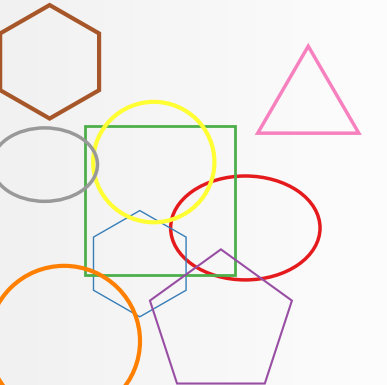[{"shape": "oval", "thickness": 2.5, "radius": 0.96, "center": [0.633, 0.408]}, {"shape": "hexagon", "thickness": 1, "radius": 0.69, "center": [0.361, 0.315]}, {"shape": "square", "thickness": 2, "radius": 0.97, "center": [0.413, 0.48]}, {"shape": "pentagon", "thickness": 1.5, "radius": 0.96, "center": [0.57, 0.16]}, {"shape": "circle", "thickness": 3, "radius": 0.98, "center": [0.166, 0.114]}, {"shape": "circle", "thickness": 3, "radius": 0.78, "center": [0.397, 0.579]}, {"shape": "hexagon", "thickness": 3, "radius": 0.74, "center": [0.128, 0.839]}, {"shape": "triangle", "thickness": 2.5, "radius": 0.75, "center": [0.796, 0.729]}, {"shape": "oval", "thickness": 2.5, "radius": 0.68, "center": [0.115, 0.572]}]